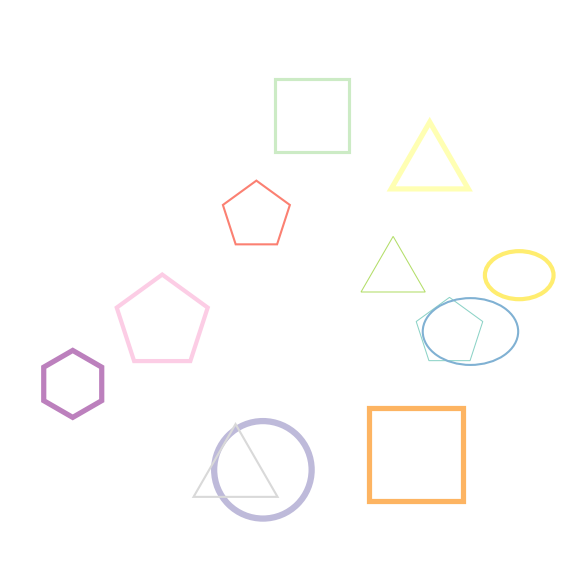[{"shape": "pentagon", "thickness": 0.5, "radius": 0.3, "center": [0.778, 0.424]}, {"shape": "triangle", "thickness": 2.5, "radius": 0.39, "center": [0.744, 0.711]}, {"shape": "circle", "thickness": 3, "radius": 0.42, "center": [0.455, 0.186]}, {"shape": "pentagon", "thickness": 1, "radius": 0.3, "center": [0.444, 0.625]}, {"shape": "oval", "thickness": 1, "radius": 0.41, "center": [0.815, 0.425]}, {"shape": "square", "thickness": 2.5, "radius": 0.41, "center": [0.72, 0.212]}, {"shape": "triangle", "thickness": 0.5, "radius": 0.32, "center": [0.681, 0.526]}, {"shape": "pentagon", "thickness": 2, "radius": 0.41, "center": [0.281, 0.441]}, {"shape": "triangle", "thickness": 1, "radius": 0.42, "center": [0.408, 0.181]}, {"shape": "hexagon", "thickness": 2.5, "radius": 0.29, "center": [0.126, 0.334]}, {"shape": "square", "thickness": 1.5, "radius": 0.32, "center": [0.54, 0.799]}, {"shape": "oval", "thickness": 2, "radius": 0.3, "center": [0.899, 0.523]}]